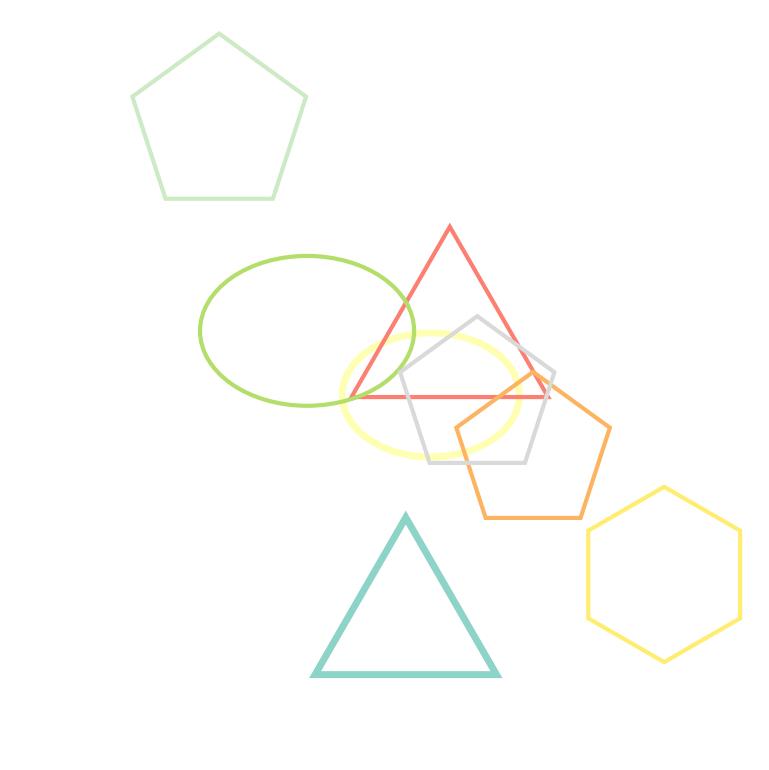[{"shape": "triangle", "thickness": 2.5, "radius": 0.68, "center": [0.527, 0.192]}, {"shape": "oval", "thickness": 2.5, "radius": 0.58, "center": [0.56, 0.487]}, {"shape": "triangle", "thickness": 1.5, "radius": 0.74, "center": [0.584, 0.558]}, {"shape": "pentagon", "thickness": 1.5, "radius": 0.52, "center": [0.692, 0.412]}, {"shape": "oval", "thickness": 1.5, "radius": 0.7, "center": [0.399, 0.57]}, {"shape": "pentagon", "thickness": 1.5, "radius": 0.53, "center": [0.62, 0.484]}, {"shape": "pentagon", "thickness": 1.5, "radius": 0.59, "center": [0.285, 0.838]}, {"shape": "hexagon", "thickness": 1.5, "radius": 0.57, "center": [0.863, 0.254]}]